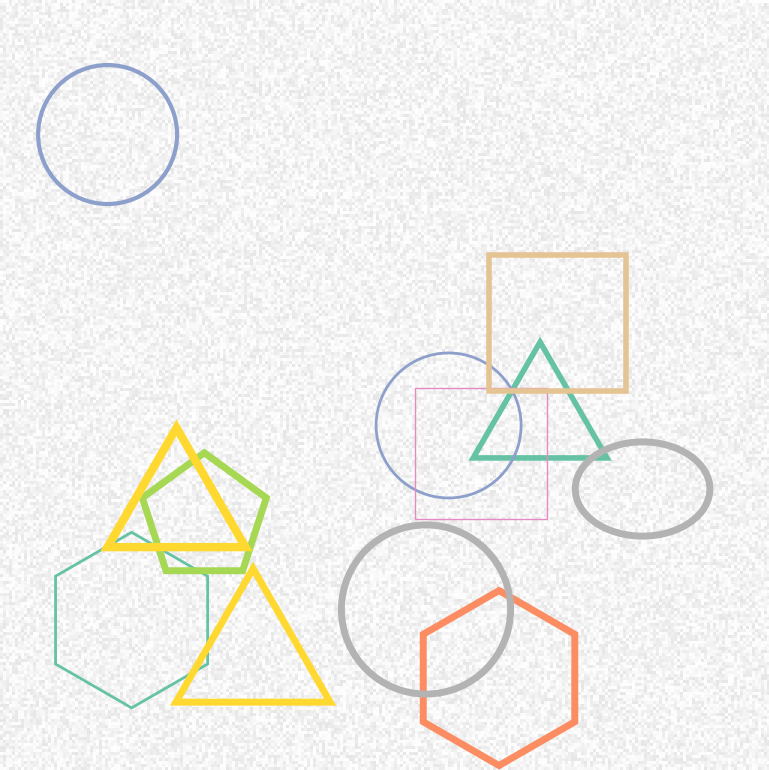[{"shape": "hexagon", "thickness": 1, "radius": 0.57, "center": [0.171, 0.195]}, {"shape": "triangle", "thickness": 2, "radius": 0.5, "center": [0.701, 0.455]}, {"shape": "hexagon", "thickness": 2.5, "radius": 0.57, "center": [0.648, 0.119]}, {"shape": "circle", "thickness": 1.5, "radius": 0.45, "center": [0.14, 0.825]}, {"shape": "circle", "thickness": 1, "radius": 0.47, "center": [0.583, 0.447]}, {"shape": "square", "thickness": 0.5, "radius": 0.43, "center": [0.625, 0.411]}, {"shape": "pentagon", "thickness": 2.5, "radius": 0.42, "center": [0.265, 0.327]}, {"shape": "triangle", "thickness": 2.5, "radius": 0.58, "center": [0.329, 0.146]}, {"shape": "triangle", "thickness": 3, "radius": 0.52, "center": [0.229, 0.341]}, {"shape": "square", "thickness": 2, "radius": 0.44, "center": [0.724, 0.58]}, {"shape": "oval", "thickness": 2.5, "radius": 0.44, "center": [0.834, 0.365]}, {"shape": "circle", "thickness": 2.5, "radius": 0.55, "center": [0.553, 0.208]}]